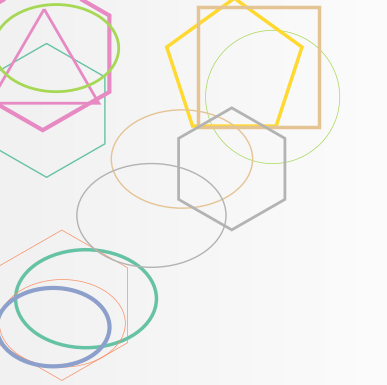[{"shape": "hexagon", "thickness": 1, "radius": 0.87, "center": [0.12, 0.713]}, {"shape": "oval", "thickness": 2.5, "radius": 0.91, "center": [0.222, 0.224]}, {"shape": "hexagon", "thickness": 0.5, "radius": 0.98, "center": [0.16, 0.207]}, {"shape": "oval", "thickness": 0.5, "radius": 0.81, "center": [0.161, 0.16]}, {"shape": "oval", "thickness": 3, "radius": 0.73, "center": [0.137, 0.15]}, {"shape": "hexagon", "thickness": 3, "radius": 0.99, "center": [0.11, 0.86]}, {"shape": "triangle", "thickness": 2, "radius": 0.81, "center": [0.114, 0.813]}, {"shape": "circle", "thickness": 0.5, "radius": 0.87, "center": [0.704, 0.748]}, {"shape": "oval", "thickness": 2, "radius": 0.81, "center": [0.145, 0.875]}, {"shape": "pentagon", "thickness": 2.5, "radius": 0.92, "center": [0.605, 0.821]}, {"shape": "square", "thickness": 2.5, "radius": 0.78, "center": [0.666, 0.825]}, {"shape": "oval", "thickness": 1, "radius": 0.91, "center": [0.47, 0.587]}, {"shape": "oval", "thickness": 1, "radius": 0.96, "center": [0.391, 0.44]}, {"shape": "hexagon", "thickness": 2, "radius": 0.79, "center": [0.598, 0.561]}]